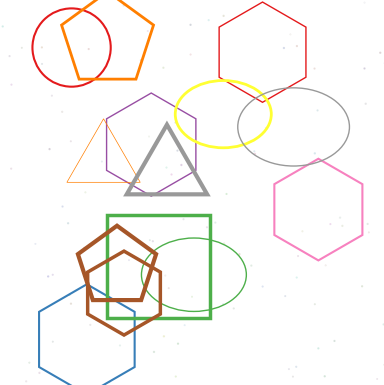[{"shape": "circle", "thickness": 1.5, "radius": 0.51, "center": [0.186, 0.877]}, {"shape": "hexagon", "thickness": 1, "radius": 0.65, "center": [0.682, 0.864]}, {"shape": "hexagon", "thickness": 1.5, "radius": 0.72, "center": [0.226, 0.118]}, {"shape": "oval", "thickness": 1, "radius": 0.68, "center": [0.504, 0.286]}, {"shape": "square", "thickness": 2.5, "radius": 0.67, "center": [0.412, 0.307]}, {"shape": "hexagon", "thickness": 1, "radius": 0.67, "center": [0.393, 0.624]}, {"shape": "pentagon", "thickness": 2, "radius": 0.63, "center": [0.279, 0.896]}, {"shape": "triangle", "thickness": 0.5, "radius": 0.55, "center": [0.269, 0.581]}, {"shape": "oval", "thickness": 2, "radius": 0.62, "center": [0.58, 0.703]}, {"shape": "hexagon", "thickness": 2.5, "radius": 0.54, "center": [0.322, 0.239]}, {"shape": "pentagon", "thickness": 3, "radius": 0.53, "center": [0.304, 0.307]}, {"shape": "hexagon", "thickness": 1.5, "radius": 0.66, "center": [0.827, 0.456]}, {"shape": "oval", "thickness": 1, "radius": 0.73, "center": [0.763, 0.67]}, {"shape": "triangle", "thickness": 3, "radius": 0.6, "center": [0.434, 0.556]}]